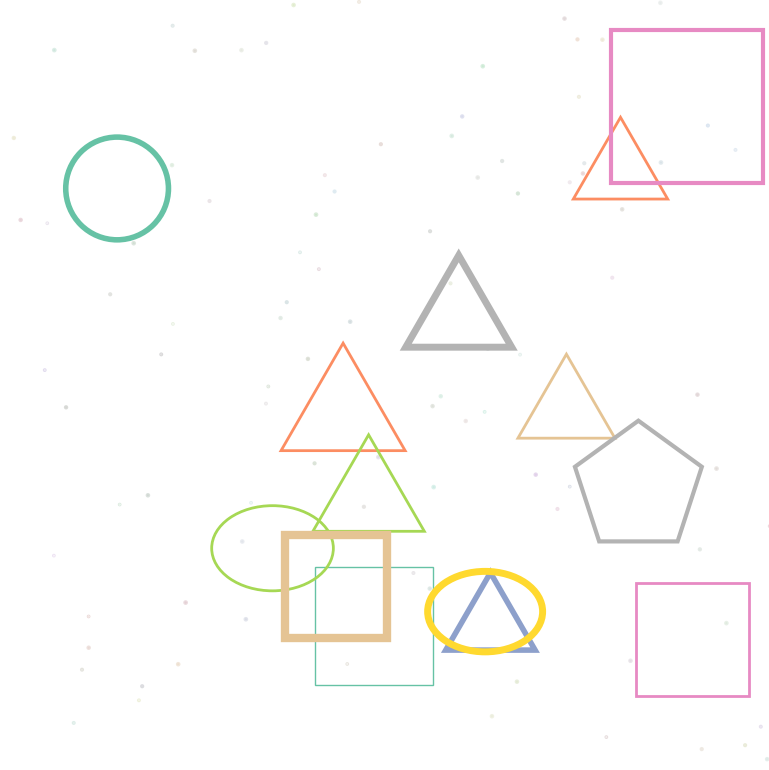[{"shape": "circle", "thickness": 2, "radius": 0.33, "center": [0.152, 0.755]}, {"shape": "square", "thickness": 0.5, "radius": 0.38, "center": [0.486, 0.187]}, {"shape": "triangle", "thickness": 1, "radius": 0.35, "center": [0.806, 0.777]}, {"shape": "triangle", "thickness": 1, "radius": 0.47, "center": [0.446, 0.461]}, {"shape": "triangle", "thickness": 2, "radius": 0.33, "center": [0.637, 0.189]}, {"shape": "square", "thickness": 1.5, "radius": 0.5, "center": [0.892, 0.861]}, {"shape": "square", "thickness": 1, "radius": 0.37, "center": [0.9, 0.17]}, {"shape": "oval", "thickness": 1, "radius": 0.4, "center": [0.354, 0.288]}, {"shape": "triangle", "thickness": 1, "radius": 0.42, "center": [0.479, 0.352]}, {"shape": "oval", "thickness": 2.5, "radius": 0.37, "center": [0.63, 0.206]}, {"shape": "triangle", "thickness": 1, "radius": 0.36, "center": [0.736, 0.467]}, {"shape": "square", "thickness": 3, "radius": 0.33, "center": [0.436, 0.238]}, {"shape": "triangle", "thickness": 2.5, "radius": 0.4, "center": [0.596, 0.589]}, {"shape": "pentagon", "thickness": 1.5, "radius": 0.43, "center": [0.829, 0.367]}]